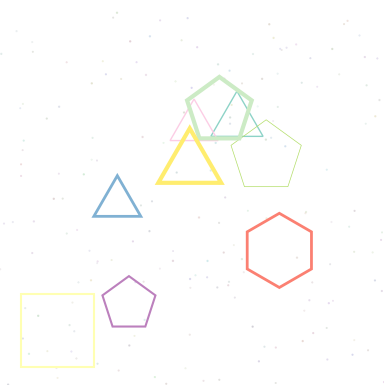[{"shape": "triangle", "thickness": 1, "radius": 0.39, "center": [0.615, 0.685]}, {"shape": "square", "thickness": 1.5, "radius": 0.48, "center": [0.15, 0.141]}, {"shape": "hexagon", "thickness": 2, "radius": 0.48, "center": [0.726, 0.35]}, {"shape": "triangle", "thickness": 2, "radius": 0.35, "center": [0.305, 0.473]}, {"shape": "pentagon", "thickness": 0.5, "radius": 0.48, "center": [0.691, 0.593]}, {"shape": "triangle", "thickness": 1, "radius": 0.36, "center": [0.504, 0.671]}, {"shape": "pentagon", "thickness": 1.5, "radius": 0.36, "center": [0.335, 0.21]}, {"shape": "pentagon", "thickness": 3, "radius": 0.44, "center": [0.57, 0.712]}, {"shape": "triangle", "thickness": 3, "radius": 0.47, "center": [0.493, 0.572]}]